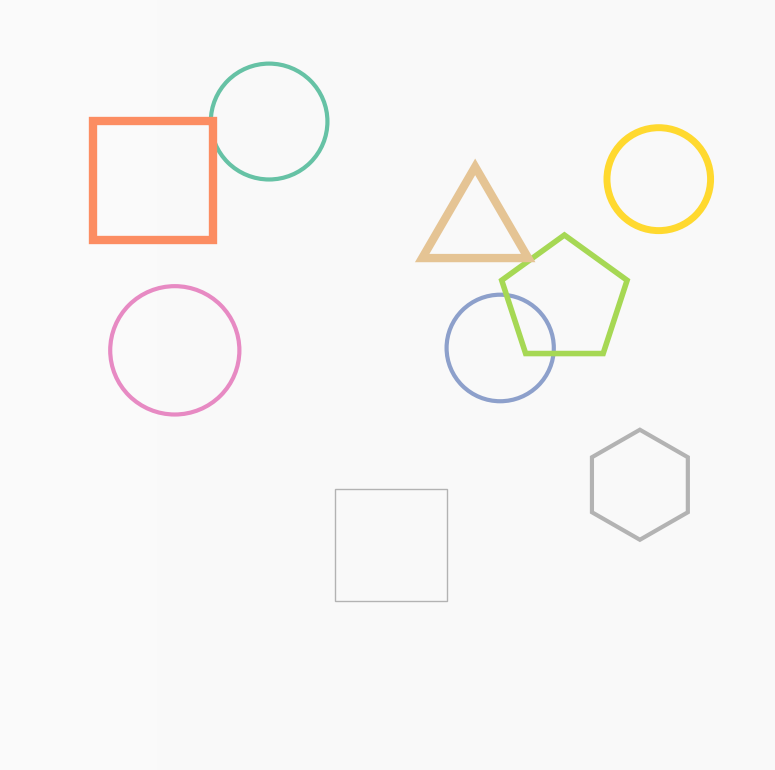[{"shape": "circle", "thickness": 1.5, "radius": 0.38, "center": [0.347, 0.842]}, {"shape": "square", "thickness": 3, "radius": 0.39, "center": [0.197, 0.766]}, {"shape": "circle", "thickness": 1.5, "radius": 0.35, "center": [0.645, 0.548]}, {"shape": "circle", "thickness": 1.5, "radius": 0.42, "center": [0.226, 0.545]}, {"shape": "pentagon", "thickness": 2, "radius": 0.43, "center": [0.728, 0.61]}, {"shape": "circle", "thickness": 2.5, "radius": 0.33, "center": [0.85, 0.767]}, {"shape": "triangle", "thickness": 3, "radius": 0.39, "center": [0.613, 0.704]}, {"shape": "hexagon", "thickness": 1.5, "radius": 0.36, "center": [0.826, 0.37]}, {"shape": "square", "thickness": 0.5, "radius": 0.36, "center": [0.504, 0.292]}]